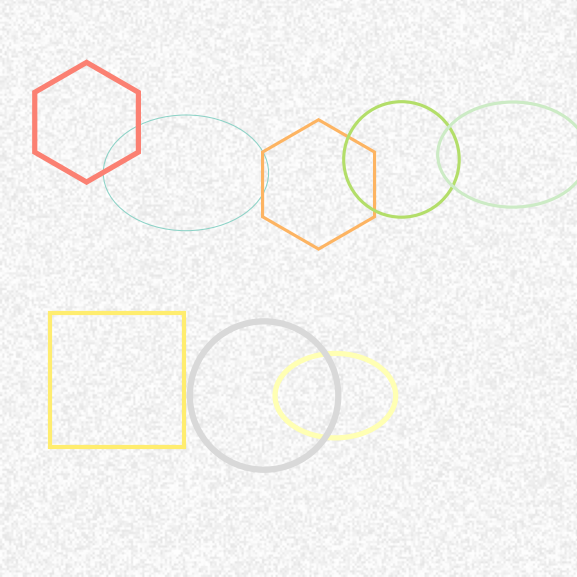[{"shape": "oval", "thickness": 0.5, "radius": 0.72, "center": [0.322, 0.7]}, {"shape": "oval", "thickness": 2.5, "radius": 0.52, "center": [0.581, 0.314]}, {"shape": "hexagon", "thickness": 2.5, "radius": 0.52, "center": [0.15, 0.787]}, {"shape": "hexagon", "thickness": 1.5, "radius": 0.56, "center": [0.552, 0.68]}, {"shape": "circle", "thickness": 1.5, "radius": 0.5, "center": [0.695, 0.723]}, {"shape": "circle", "thickness": 3, "radius": 0.64, "center": [0.457, 0.314]}, {"shape": "oval", "thickness": 1.5, "radius": 0.65, "center": [0.888, 0.731]}, {"shape": "square", "thickness": 2, "radius": 0.58, "center": [0.203, 0.341]}]